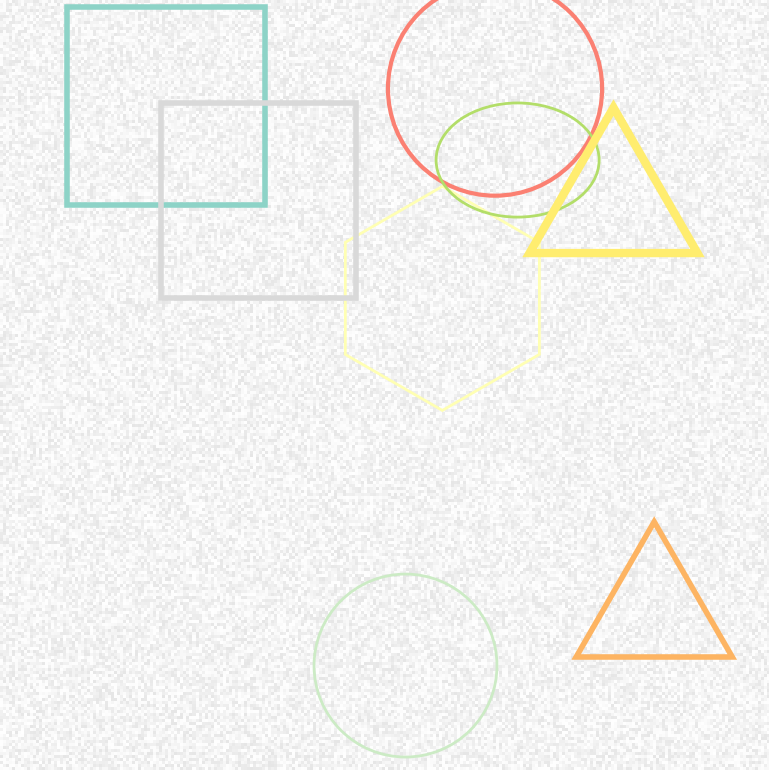[{"shape": "square", "thickness": 2, "radius": 0.65, "center": [0.216, 0.862]}, {"shape": "hexagon", "thickness": 1, "radius": 0.73, "center": [0.574, 0.612]}, {"shape": "circle", "thickness": 1.5, "radius": 0.7, "center": [0.643, 0.885]}, {"shape": "triangle", "thickness": 2, "radius": 0.59, "center": [0.85, 0.205]}, {"shape": "oval", "thickness": 1, "radius": 0.53, "center": [0.672, 0.792]}, {"shape": "square", "thickness": 2, "radius": 0.63, "center": [0.336, 0.739]}, {"shape": "circle", "thickness": 1, "radius": 0.59, "center": [0.527, 0.136]}, {"shape": "triangle", "thickness": 3, "radius": 0.63, "center": [0.797, 0.734]}]